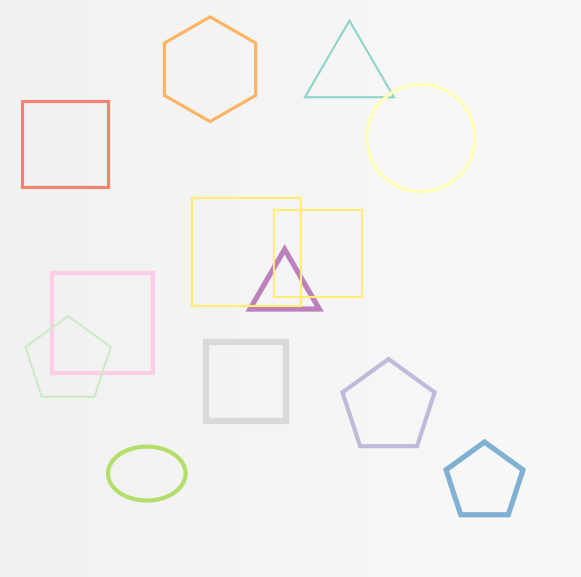[{"shape": "triangle", "thickness": 1, "radius": 0.44, "center": [0.601, 0.875]}, {"shape": "circle", "thickness": 1.5, "radius": 0.46, "center": [0.724, 0.76]}, {"shape": "pentagon", "thickness": 2, "radius": 0.42, "center": [0.668, 0.294]}, {"shape": "square", "thickness": 1.5, "radius": 0.37, "center": [0.111, 0.75]}, {"shape": "pentagon", "thickness": 2.5, "radius": 0.35, "center": [0.834, 0.164]}, {"shape": "hexagon", "thickness": 1.5, "radius": 0.45, "center": [0.361, 0.879]}, {"shape": "oval", "thickness": 2, "radius": 0.33, "center": [0.253, 0.179]}, {"shape": "square", "thickness": 2, "radius": 0.43, "center": [0.176, 0.44]}, {"shape": "square", "thickness": 3, "radius": 0.34, "center": [0.423, 0.339]}, {"shape": "triangle", "thickness": 2.5, "radius": 0.34, "center": [0.49, 0.498]}, {"shape": "pentagon", "thickness": 1, "radius": 0.39, "center": [0.117, 0.375]}, {"shape": "square", "thickness": 1, "radius": 0.38, "center": [0.547, 0.56]}, {"shape": "square", "thickness": 1, "radius": 0.47, "center": [0.424, 0.563]}]